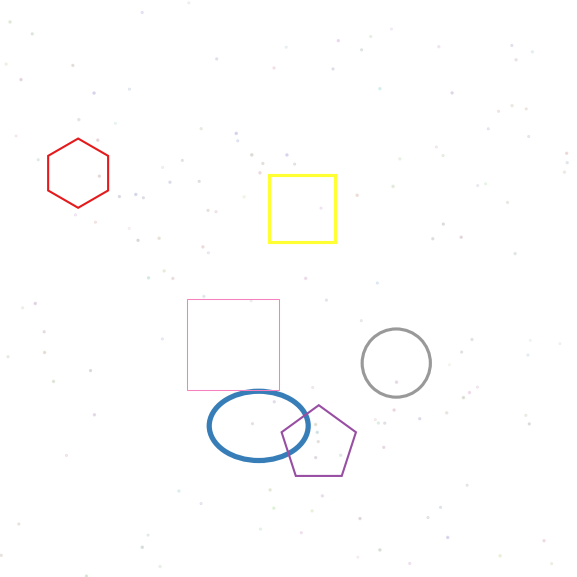[{"shape": "hexagon", "thickness": 1, "radius": 0.3, "center": [0.135, 0.699]}, {"shape": "oval", "thickness": 2.5, "radius": 0.43, "center": [0.448, 0.262]}, {"shape": "pentagon", "thickness": 1, "radius": 0.34, "center": [0.552, 0.23]}, {"shape": "square", "thickness": 1.5, "radius": 0.29, "center": [0.523, 0.638]}, {"shape": "square", "thickness": 0.5, "radius": 0.4, "center": [0.404, 0.403]}, {"shape": "circle", "thickness": 1.5, "radius": 0.3, "center": [0.686, 0.37]}]